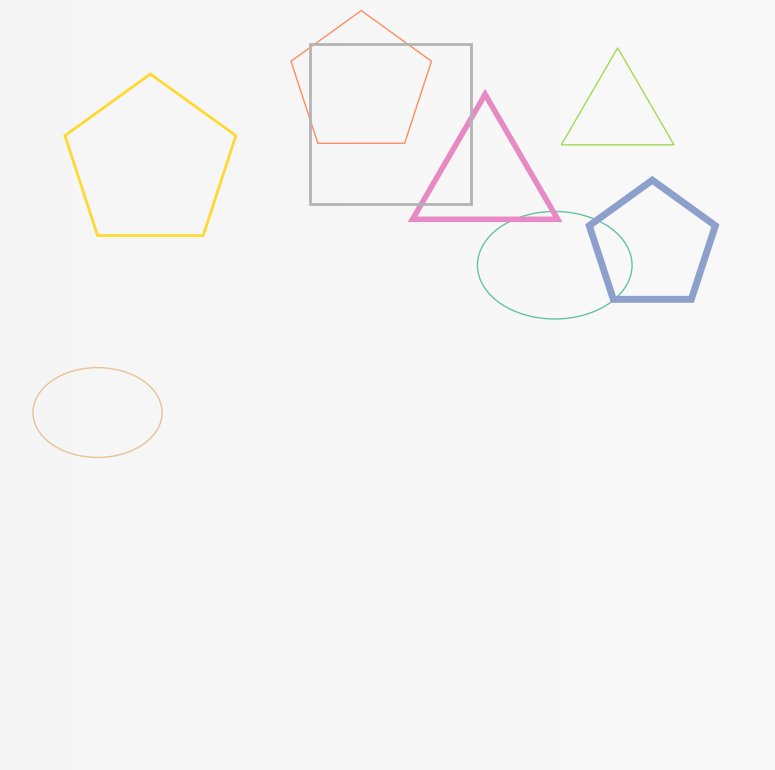[{"shape": "oval", "thickness": 0.5, "radius": 0.5, "center": [0.716, 0.656]}, {"shape": "pentagon", "thickness": 0.5, "radius": 0.48, "center": [0.466, 0.891]}, {"shape": "pentagon", "thickness": 2.5, "radius": 0.43, "center": [0.842, 0.68]}, {"shape": "triangle", "thickness": 2, "radius": 0.54, "center": [0.626, 0.769]}, {"shape": "triangle", "thickness": 0.5, "radius": 0.42, "center": [0.797, 0.854]}, {"shape": "pentagon", "thickness": 1, "radius": 0.58, "center": [0.194, 0.788]}, {"shape": "oval", "thickness": 0.5, "radius": 0.42, "center": [0.126, 0.464]}, {"shape": "square", "thickness": 1, "radius": 0.52, "center": [0.503, 0.839]}]